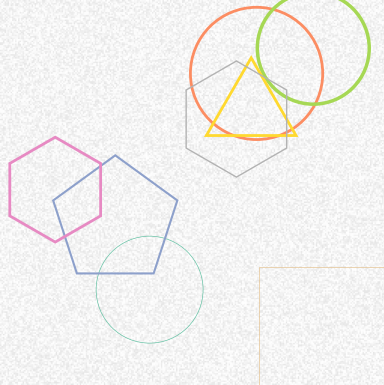[{"shape": "circle", "thickness": 0.5, "radius": 0.69, "center": [0.389, 0.248]}, {"shape": "circle", "thickness": 2, "radius": 0.86, "center": [0.666, 0.809]}, {"shape": "pentagon", "thickness": 1.5, "radius": 0.85, "center": [0.299, 0.427]}, {"shape": "hexagon", "thickness": 2, "radius": 0.68, "center": [0.143, 0.507]}, {"shape": "circle", "thickness": 2.5, "radius": 0.73, "center": [0.814, 0.875]}, {"shape": "triangle", "thickness": 2, "radius": 0.67, "center": [0.652, 0.715]}, {"shape": "square", "thickness": 0.5, "radius": 0.81, "center": [0.836, 0.142]}, {"shape": "hexagon", "thickness": 1, "radius": 0.75, "center": [0.614, 0.691]}]